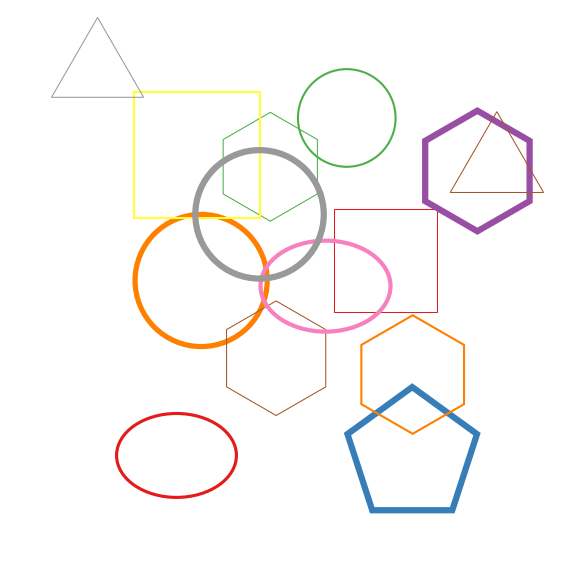[{"shape": "square", "thickness": 0.5, "radius": 0.45, "center": [0.667, 0.548]}, {"shape": "oval", "thickness": 1.5, "radius": 0.52, "center": [0.306, 0.21]}, {"shape": "pentagon", "thickness": 3, "radius": 0.59, "center": [0.714, 0.211]}, {"shape": "hexagon", "thickness": 0.5, "radius": 0.47, "center": [0.468, 0.71]}, {"shape": "circle", "thickness": 1, "radius": 0.42, "center": [0.6, 0.795]}, {"shape": "hexagon", "thickness": 3, "radius": 0.52, "center": [0.827, 0.703]}, {"shape": "hexagon", "thickness": 1, "radius": 0.51, "center": [0.715, 0.351]}, {"shape": "circle", "thickness": 2.5, "radius": 0.57, "center": [0.348, 0.513]}, {"shape": "square", "thickness": 1, "radius": 0.54, "center": [0.341, 0.731]}, {"shape": "triangle", "thickness": 0.5, "radius": 0.47, "center": [0.86, 0.713]}, {"shape": "hexagon", "thickness": 0.5, "radius": 0.5, "center": [0.478, 0.379]}, {"shape": "oval", "thickness": 2, "radius": 0.56, "center": [0.564, 0.504]}, {"shape": "triangle", "thickness": 0.5, "radius": 0.46, "center": [0.169, 0.877]}, {"shape": "circle", "thickness": 3, "radius": 0.56, "center": [0.449, 0.628]}]